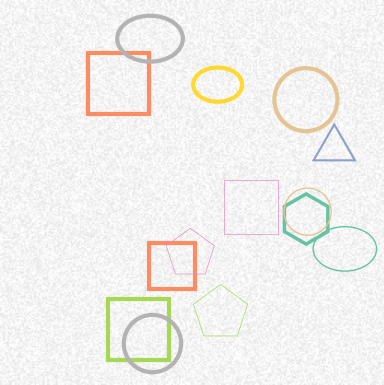[{"shape": "oval", "thickness": 1, "radius": 0.41, "center": [0.896, 0.354]}, {"shape": "hexagon", "thickness": 2.5, "radius": 0.33, "center": [0.795, 0.431]}, {"shape": "square", "thickness": 3, "radius": 0.4, "center": [0.308, 0.783]}, {"shape": "square", "thickness": 3, "radius": 0.3, "center": [0.446, 0.309]}, {"shape": "triangle", "thickness": 1.5, "radius": 0.31, "center": [0.868, 0.615]}, {"shape": "pentagon", "thickness": 0.5, "radius": 0.33, "center": [0.494, 0.341]}, {"shape": "square", "thickness": 0.5, "radius": 0.35, "center": [0.652, 0.462]}, {"shape": "pentagon", "thickness": 0.5, "radius": 0.37, "center": [0.573, 0.187]}, {"shape": "square", "thickness": 3, "radius": 0.4, "center": [0.359, 0.144]}, {"shape": "oval", "thickness": 3, "radius": 0.32, "center": [0.566, 0.78]}, {"shape": "circle", "thickness": 3, "radius": 0.41, "center": [0.795, 0.741]}, {"shape": "circle", "thickness": 1, "radius": 0.31, "center": [0.799, 0.45]}, {"shape": "oval", "thickness": 3, "radius": 0.43, "center": [0.39, 0.9]}, {"shape": "circle", "thickness": 3, "radius": 0.37, "center": [0.396, 0.108]}]